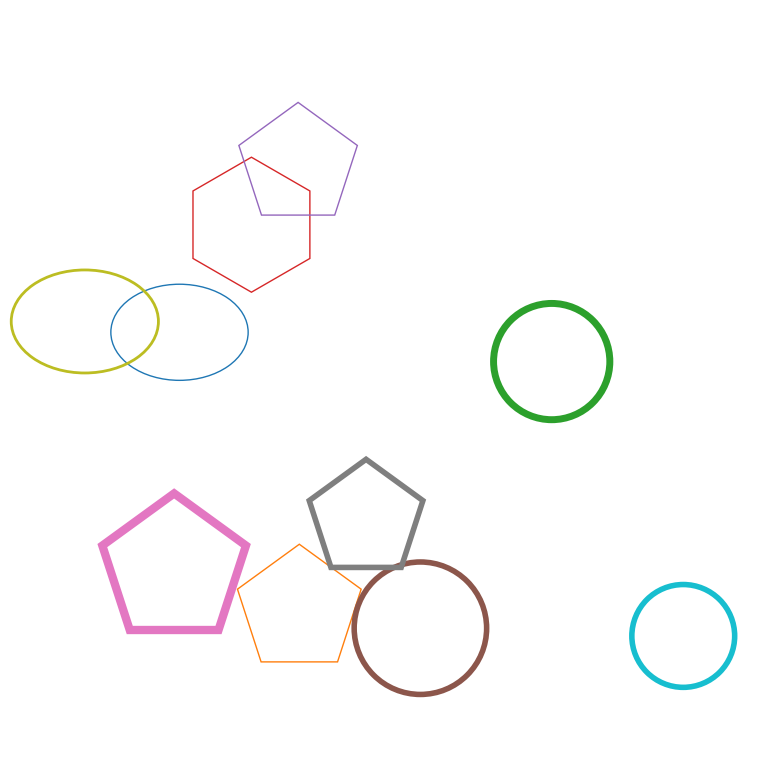[{"shape": "oval", "thickness": 0.5, "radius": 0.45, "center": [0.233, 0.568]}, {"shape": "pentagon", "thickness": 0.5, "radius": 0.42, "center": [0.389, 0.209]}, {"shape": "circle", "thickness": 2.5, "radius": 0.38, "center": [0.716, 0.53]}, {"shape": "hexagon", "thickness": 0.5, "radius": 0.44, "center": [0.327, 0.708]}, {"shape": "pentagon", "thickness": 0.5, "radius": 0.4, "center": [0.387, 0.786]}, {"shape": "circle", "thickness": 2, "radius": 0.43, "center": [0.546, 0.184]}, {"shape": "pentagon", "thickness": 3, "radius": 0.49, "center": [0.226, 0.261]}, {"shape": "pentagon", "thickness": 2, "radius": 0.39, "center": [0.475, 0.326]}, {"shape": "oval", "thickness": 1, "radius": 0.48, "center": [0.11, 0.583]}, {"shape": "circle", "thickness": 2, "radius": 0.33, "center": [0.887, 0.174]}]